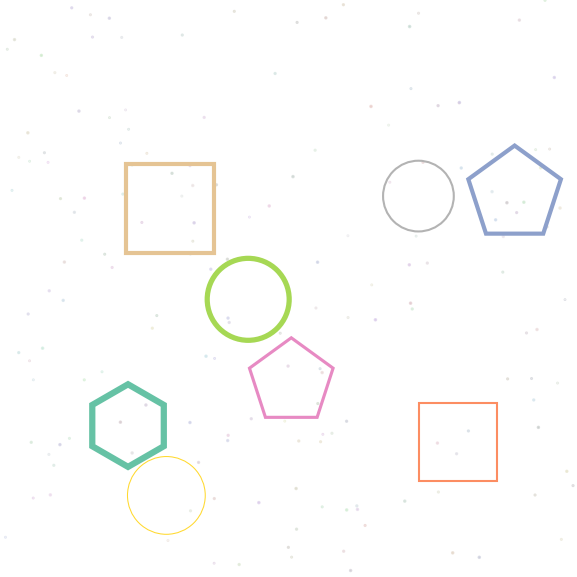[{"shape": "hexagon", "thickness": 3, "radius": 0.36, "center": [0.222, 0.262]}, {"shape": "square", "thickness": 1, "radius": 0.34, "center": [0.793, 0.233]}, {"shape": "pentagon", "thickness": 2, "radius": 0.42, "center": [0.891, 0.663]}, {"shape": "pentagon", "thickness": 1.5, "radius": 0.38, "center": [0.504, 0.338]}, {"shape": "circle", "thickness": 2.5, "radius": 0.35, "center": [0.43, 0.481]}, {"shape": "circle", "thickness": 0.5, "radius": 0.34, "center": [0.288, 0.141]}, {"shape": "square", "thickness": 2, "radius": 0.38, "center": [0.294, 0.638]}, {"shape": "circle", "thickness": 1, "radius": 0.31, "center": [0.725, 0.66]}]